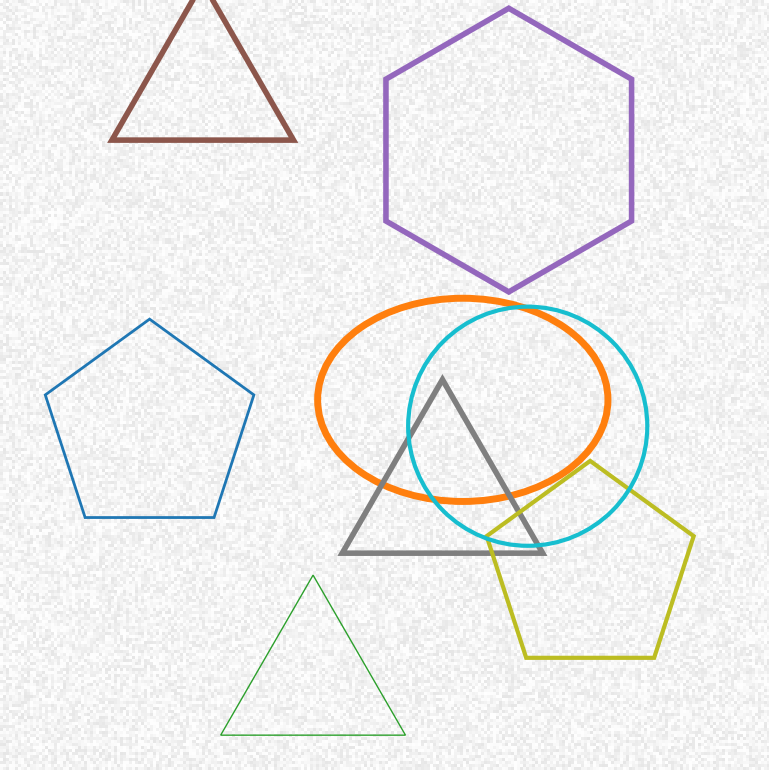[{"shape": "pentagon", "thickness": 1, "radius": 0.71, "center": [0.194, 0.443]}, {"shape": "oval", "thickness": 2.5, "radius": 0.94, "center": [0.601, 0.481]}, {"shape": "triangle", "thickness": 0.5, "radius": 0.69, "center": [0.407, 0.115]}, {"shape": "hexagon", "thickness": 2, "radius": 0.92, "center": [0.661, 0.805]}, {"shape": "triangle", "thickness": 2, "radius": 0.68, "center": [0.263, 0.886]}, {"shape": "triangle", "thickness": 2, "radius": 0.75, "center": [0.575, 0.357]}, {"shape": "pentagon", "thickness": 1.5, "radius": 0.71, "center": [0.766, 0.26]}, {"shape": "circle", "thickness": 1.5, "radius": 0.78, "center": [0.685, 0.446]}]